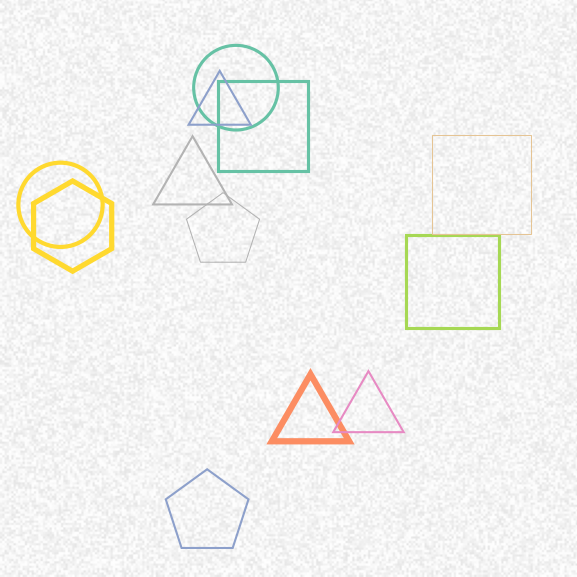[{"shape": "circle", "thickness": 1.5, "radius": 0.37, "center": [0.409, 0.847]}, {"shape": "square", "thickness": 1.5, "radius": 0.39, "center": [0.456, 0.78]}, {"shape": "triangle", "thickness": 3, "radius": 0.39, "center": [0.538, 0.274]}, {"shape": "triangle", "thickness": 1, "radius": 0.31, "center": [0.38, 0.814]}, {"shape": "pentagon", "thickness": 1, "radius": 0.38, "center": [0.359, 0.111]}, {"shape": "triangle", "thickness": 1, "radius": 0.35, "center": [0.638, 0.286]}, {"shape": "square", "thickness": 1.5, "radius": 0.4, "center": [0.784, 0.511]}, {"shape": "hexagon", "thickness": 2.5, "radius": 0.39, "center": [0.126, 0.608]}, {"shape": "circle", "thickness": 2, "radius": 0.36, "center": [0.105, 0.644]}, {"shape": "square", "thickness": 0.5, "radius": 0.43, "center": [0.833, 0.679]}, {"shape": "pentagon", "thickness": 0.5, "radius": 0.33, "center": [0.386, 0.599]}, {"shape": "triangle", "thickness": 1, "radius": 0.39, "center": [0.333, 0.685]}]